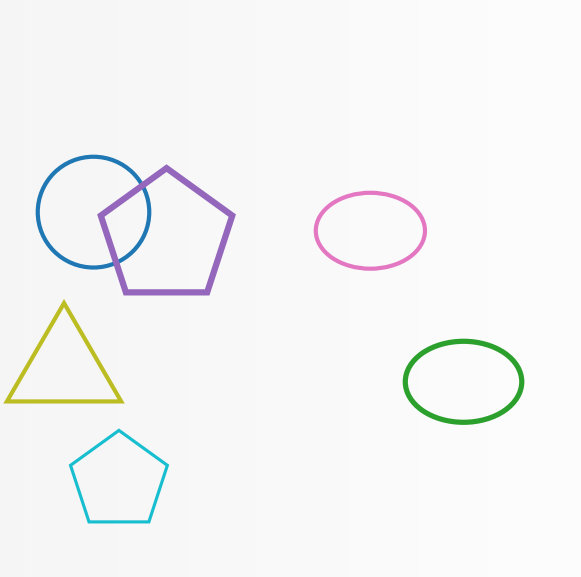[{"shape": "circle", "thickness": 2, "radius": 0.48, "center": [0.161, 0.632]}, {"shape": "oval", "thickness": 2.5, "radius": 0.5, "center": [0.797, 0.338]}, {"shape": "pentagon", "thickness": 3, "radius": 0.59, "center": [0.287, 0.589]}, {"shape": "oval", "thickness": 2, "radius": 0.47, "center": [0.637, 0.6]}, {"shape": "triangle", "thickness": 2, "radius": 0.57, "center": [0.11, 0.361]}, {"shape": "pentagon", "thickness": 1.5, "radius": 0.44, "center": [0.205, 0.166]}]